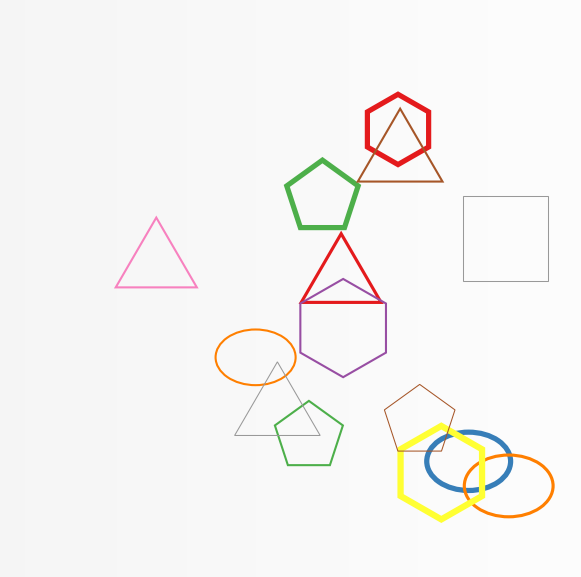[{"shape": "hexagon", "thickness": 2.5, "radius": 0.3, "center": [0.685, 0.775]}, {"shape": "triangle", "thickness": 1.5, "radius": 0.4, "center": [0.587, 0.515]}, {"shape": "oval", "thickness": 2.5, "radius": 0.36, "center": [0.806, 0.2]}, {"shape": "pentagon", "thickness": 1, "radius": 0.31, "center": [0.531, 0.243]}, {"shape": "pentagon", "thickness": 2.5, "radius": 0.32, "center": [0.555, 0.657]}, {"shape": "hexagon", "thickness": 1, "radius": 0.43, "center": [0.59, 0.431]}, {"shape": "oval", "thickness": 1, "radius": 0.34, "center": [0.44, 0.38]}, {"shape": "oval", "thickness": 1.5, "radius": 0.38, "center": [0.875, 0.158]}, {"shape": "hexagon", "thickness": 3, "radius": 0.4, "center": [0.759, 0.181]}, {"shape": "pentagon", "thickness": 0.5, "radius": 0.32, "center": [0.722, 0.27]}, {"shape": "triangle", "thickness": 1, "radius": 0.42, "center": [0.688, 0.727]}, {"shape": "triangle", "thickness": 1, "radius": 0.4, "center": [0.269, 0.542]}, {"shape": "triangle", "thickness": 0.5, "radius": 0.42, "center": [0.477, 0.288]}, {"shape": "square", "thickness": 0.5, "radius": 0.37, "center": [0.87, 0.586]}]